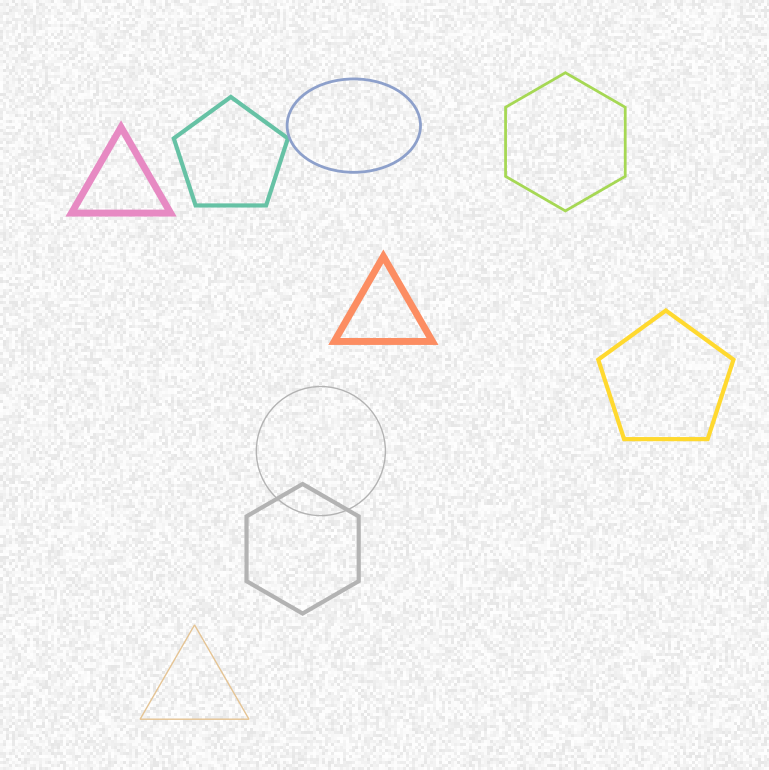[{"shape": "pentagon", "thickness": 1.5, "radius": 0.39, "center": [0.3, 0.796]}, {"shape": "triangle", "thickness": 2.5, "radius": 0.37, "center": [0.498, 0.593]}, {"shape": "oval", "thickness": 1, "radius": 0.43, "center": [0.459, 0.837]}, {"shape": "triangle", "thickness": 2.5, "radius": 0.37, "center": [0.157, 0.76]}, {"shape": "hexagon", "thickness": 1, "radius": 0.45, "center": [0.734, 0.816]}, {"shape": "pentagon", "thickness": 1.5, "radius": 0.46, "center": [0.865, 0.504]}, {"shape": "triangle", "thickness": 0.5, "radius": 0.41, "center": [0.253, 0.107]}, {"shape": "circle", "thickness": 0.5, "radius": 0.42, "center": [0.417, 0.414]}, {"shape": "hexagon", "thickness": 1.5, "radius": 0.42, "center": [0.393, 0.287]}]